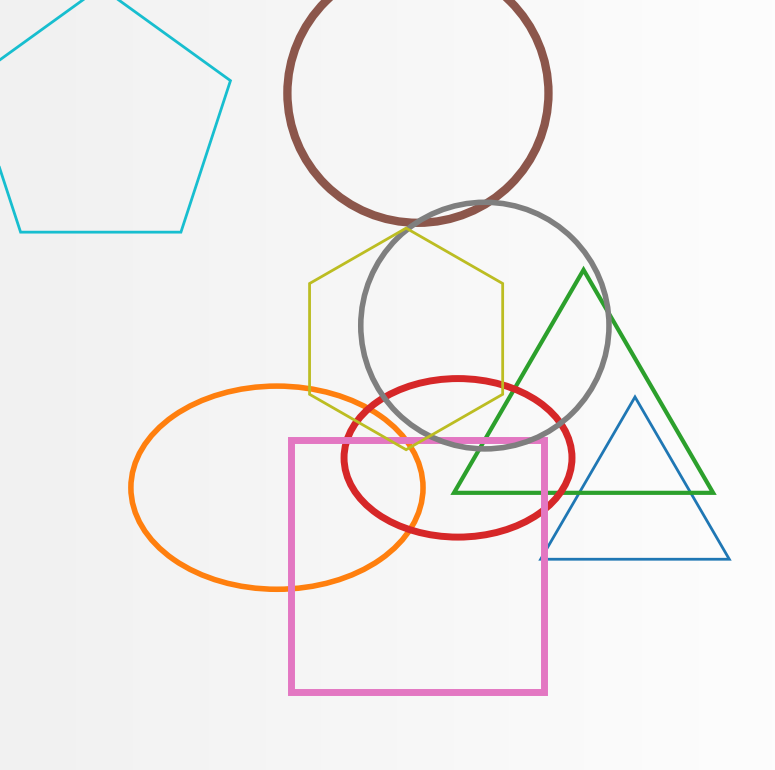[{"shape": "triangle", "thickness": 1, "radius": 0.7, "center": [0.819, 0.344]}, {"shape": "oval", "thickness": 2, "radius": 0.94, "center": [0.357, 0.367]}, {"shape": "triangle", "thickness": 1.5, "radius": 0.97, "center": [0.753, 0.456]}, {"shape": "oval", "thickness": 2.5, "radius": 0.74, "center": [0.591, 0.405]}, {"shape": "circle", "thickness": 3, "radius": 0.84, "center": [0.539, 0.879]}, {"shape": "square", "thickness": 2.5, "radius": 0.82, "center": [0.539, 0.265]}, {"shape": "circle", "thickness": 2, "radius": 0.8, "center": [0.626, 0.577]}, {"shape": "hexagon", "thickness": 1, "radius": 0.72, "center": [0.524, 0.56]}, {"shape": "pentagon", "thickness": 1, "radius": 0.88, "center": [0.13, 0.841]}]